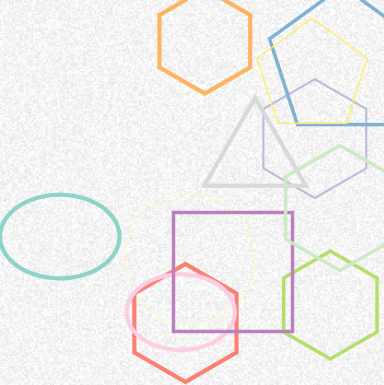[{"shape": "oval", "thickness": 3, "radius": 0.78, "center": [0.155, 0.386]}, {"shape": "circle", "thickness": 0.5, "radius": 0.85, "center": [0.494, 0.326]}, {"shape": "hexagon", "thickness": 1.5, "radius": 0.77, "center": [0.818, 0.64]}, {"shape": "hexagon", "thickness": 3, "radius": 0.77, "center": [0.482, 0.161]}, {"shape": "pentagon", "thickness": 2.5, "radius": 1.0, "center": [0.889, 0.837]}, {"shape": "hexagon", "thickness": 3, "radius": 0.68, "center": [0.532, 0.893]}, {"shape": "hexagon", "thickness": 2.5, "radius": 0.7, "center": [0.858, 0.208]}, {"shape": "oval", "thickness": 3, "radius": 0.7, "center": [0.47, 0.189]}, {"shape": "triangle", "thickness": 3, "radius": 0.76, "center": [0.662, 0.594]}, {"shape": "square", "thickness": 2.5, "radius": 0.77, "center": [0.603, 0.295]}, {"shape": "hexagon", "thickness": 2.5, "radius": 0.81, "center": [0.883, 0.46]}, {"shape": "pentagon", "thickness": 1, "radius": 0.75, "center": [0.811, 0.802]}]